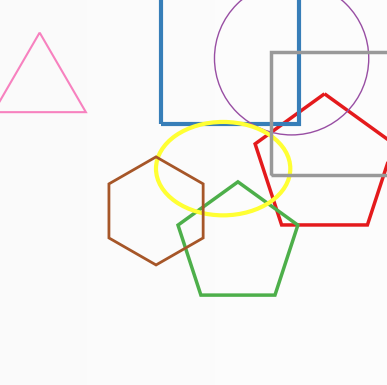[{"shape": "pentagon", "thickness": 2.5, "radius": 0.94, "center": [0.837, 0.568]}, {"shape": "square", "thickness": 3, "radius": 0.89, "center": [0.594, 0.856]}, {"shape": "pentagon", "thickness": 2.5, "radius": 0.81, "center": [0.614, 0.365]}, {"shape": "circle", "thickness": 1, "radius": 1.0, "center": [0.753, 0.849]}, {"shape": "oval", "thickness": 3, "radius": 0.87, "center": [0.576, 0.562]}, {"shape": "hexagon", "thickness": 2, "radius": 0.7, "center": [0.403, 0.452]}, {"shape": "triangle", "thickness": 1.5, "radius": 0.69, "center": [0.102, 0.778]}, {"shape": "square", "thickness": 2.5, "radius": 0.8, "center": [0.858, 0.705]}]